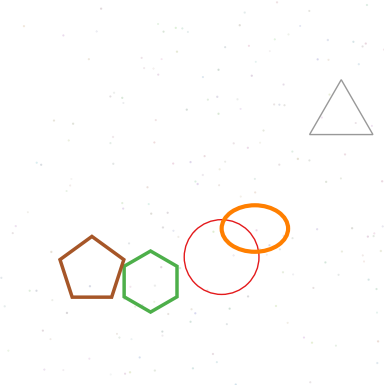[{"shape": "circle", "thickness": 1, "radius": 0.49, "center": [0.576, 0.332]}, {"shape": "hexagon", "thickness": 2.5, "radius": 0.4, "center": [0.391, 0.269]}, {"shape": "oval", "thickness": 3, "radius": 0.43, "center": [0.662, 0.406]}, {"shape": "pentagon", "thickness": 2.5, "radius": 0.44, "center": [0.239, 0.299]}, {"shape": "triangle", "thickness": 1, "radius": 0.48, "center": [0.886, 0.698]}]